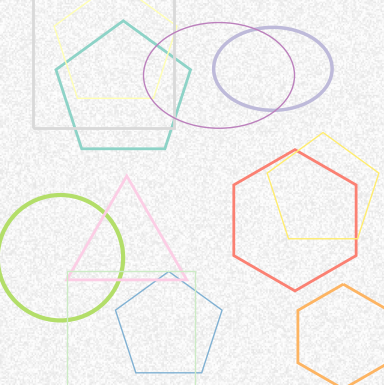[{"shape": "pentagon", "thickness": 2, "radius": 0.92, "center": [0.32, 0.762]}, {"shape": "pentagon", "thickness": 1, "radius": 0.84, "center": [0.3, 0.88]}, {"shape": "oval", "thickness": 2.5, "radius": 0.77, "center": [0.709, 0.821]}, {"shape": "hexagon", "thickness": 2, "radius": 0.92, "center": [0.766, 0.428]}, {"shape": "pentagon", "thickness": 1, "radius": 0.73, "center": [0.438, 0.149]}, {"shape": "hexagon", "thickness": 2, "radius": 0.68, "center": [0.892, 0.126]}, {"shape": "circle", "thickness": 3, "radius": 0.81, "center": [0.157, 0.331]}, {"shape": "triangle", "thickness": 2, "radius": 0.9, "center": [0.329, 0.363]}, {"shape": "square", "thickness": 2, "radius": 0.92, "center": [0.27, 0.85]}, {"shape": "oval", "thickness": 1, "radius": 0.98, "center": [0.569, 0.804]}, {"shape": "square", "thickness": 1, "radius": 0.83, "center": [0.34, 0.13]}, {"shape": "pentagon", "thickness": 1, "radius": 0.76, "center": [0.839, 0.503]}]